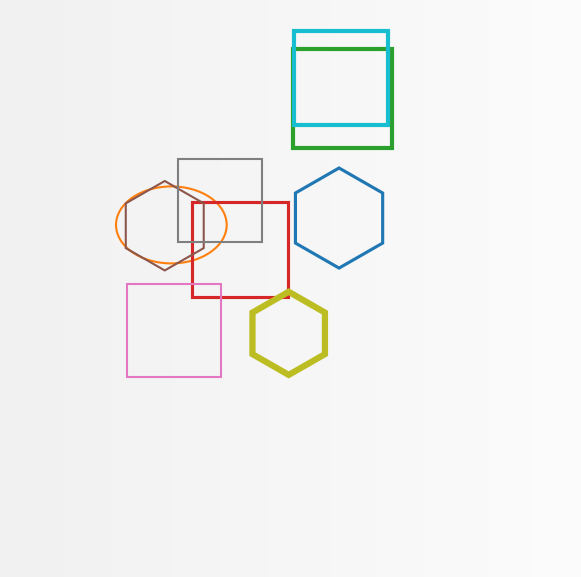[{"shape": "hexagon", "thickness": 1.5, "radius": 0.43, "center": [0.583, 0.622]}, {"shape": "oval", "thickness": 1, "radius": 0.48, "center": [0.295, 0.61]}, {"shape": "square", "thickness": 2, "radius": 0.43, "center": [0.59, 0.828]}, {"shape": "square", "thickness": 1.5, "radius": 0.41, "center": [0.413, 0.567]}, {"shape": "hexagon", "thickness": 1, "radius": 0.39, "center": [0.283, 0.608]}, {"shape": "square", "thickness": 1, "radius": 0.41, "center": [0.3, 0.427]}, {"shape": "square", "thickness": 1, "radius": 0.36, "center": [0.379, 0.651]}, {"shape": "hexagon", "thickness": 3, "radius": 0.36, "center": [0.497, 0.422]}, {"shape": "square", "thickness": 2, "radius": 0.4, "center": [0.586, 0.864]}]